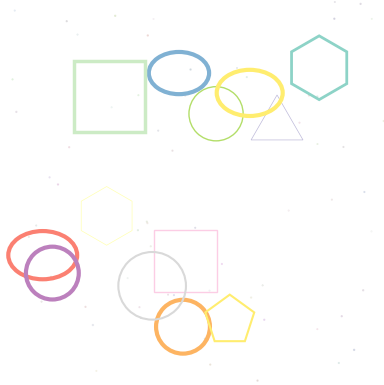[{"shape": "hexagon", "thickness": 2, "radius": 0.41, "center": [0.829, 0.824]}, {"shape": "hexagon", "thickness": 0.5, "radius": 0.38, "center": [0.277, 0.439]}, {"shape": "triangle", "thickness": 0.5, "radius": 0.39, "center": [0.72, 0.675]}, {"shape": "oval", "thickness": 3, "radius": 0.45, "center": [0.111, 0.337]}, {"shape": "oval", "thickness": 3, "radius": 0.39, "center": [0.465, 0.81]}, {"shape": "circle", "thickness": 3, "radius": 0.35, "center": [0.475, 0.151]}, {"shape": "circle", "thickness": 1, "radius": 0.35, "center": [0.561, 0.705]}, {"shape": "square", "thickness": 1, "radius": 0.41, "center": [0.482, 0.321]}, {"shape": "circle", "thickness": 1.5, "radius": 0.44, "center": [0.395, 0.258]}, {"shape": "circle", "thickness": 3, "radius": 0.34, "center": [0.136, 0.291]}, {"shape": "square", "thickness": 2.5, "radius": 0.46, "center": [0.283, 0.75]}, {"shape": "oval", "thickness": 3, "radius": 0.43, "center": [0.649, 0.759]}, {"shape": "pentagon", "thickness": 1.5, "radius": 0.33, "center": [0.597, 0.168]}]